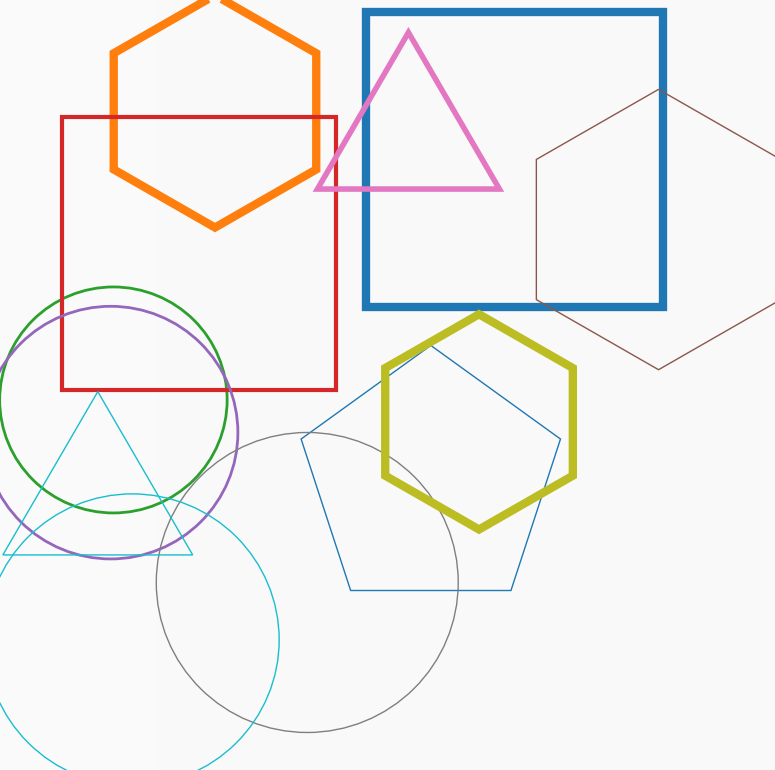[{"shape": "square", "thickness": 3, "radius": 0.96, "center": [0.664, 0.793]}, {"shape": "pentagon", "thickness": 0.5, "radius": 0.88, "center": [0.556, 0.375]}, {"shape": "hexagon", "thickness": 3, "radius": 0.75, "center": [0.277, 0.855]}, {"shape": "circle", "thickness": 1, "radius": 0.73, "center": [0.146, 0.481]}, {"shape": "square", "thickness": 1.5, "radius": 0.89, "center": [0.257, 0.671]}, {"shape": "circle", "thickness": 1, "radius": 0.82, "center": [0.143, 0.438]}, {"shape": "hexagon", "thickness": 0.5, "radius": 0.91, "center": [0.85, 0.702]}, {"shape": "triangle", "thickness": 2, "radius": 0.68, "center": [0.527, 0.822]}, {"shape": "circle", "thickness": 0.5, "radius": 0.97, "center": [0.396, 0.244]}, {"shape": "hexagon", "thickness": 3, "radius": 0.7, "center": [0.618, 0.452]}, {"shape": "triangle", "thickness": 0.5, "radius": 0.71, "center": [0.126, 0.35]}, {"shape": "circle", "thickness": 0.5, "radius": 0.95, "center": [0.171, 0.169]}]